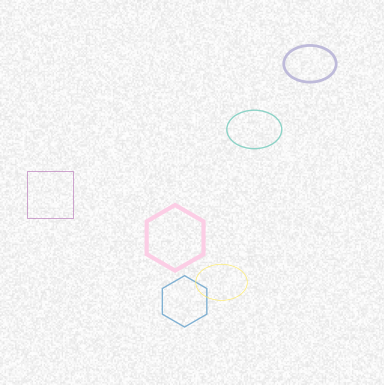[{"shape": "oval", "thickness": 1, "radius": 0.36, "center": [0.661, 0.664]}, {"shape": "oval", "thickness": 2, "radius": 0.34, "center": [0.805, 0.834]}, {"shape": "hexagon", "thickness": 1, "radius": 0.33, "center": [0.479, 0.217]}, {"shape": "hexagon", "thickness": 3, "radius": 0.43, "center": [0.455, 0.382]}, {"shape": "square", "thickness": 0.5, "radius": 0.3, "center": [0.13, 0.495]}, {"shape": "oval", "thickness": 0.5, "radius": 0.33, "center": [0.575, 0.267]}]